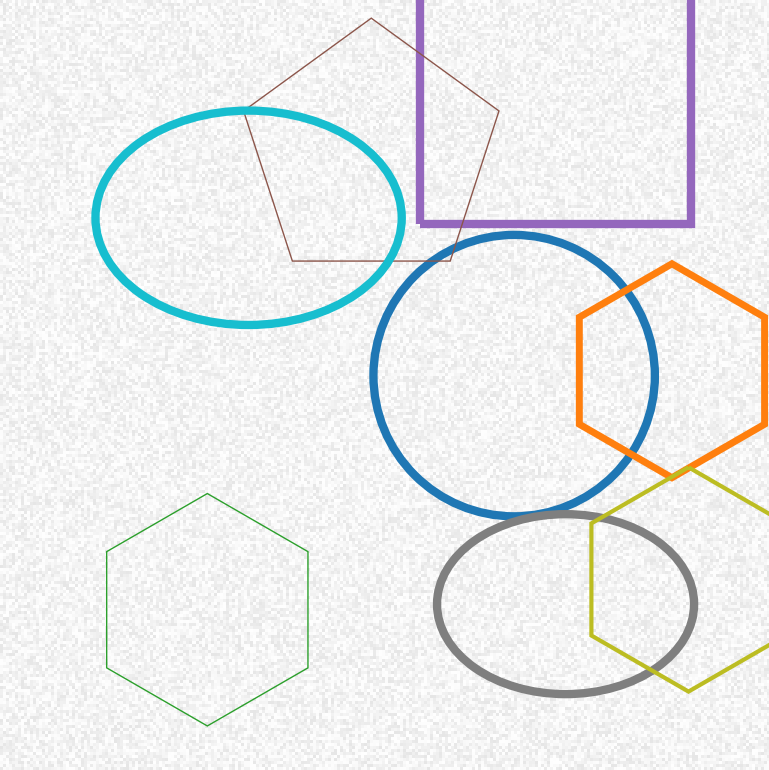[{"shape": "circle", "thickness": 3, "radius": 0.91, "center": [0.668, 0.512]}, {"shape": "hexagon", "thickness": 2.5, "radius": 0.69, "center": [0.873, 0.519]}, {"shape": "hexagon", "thickness": 0.5, "radius": 0.75, "center": [0.269, 0.208]}, {"shape": "square", "thickness": 3, "radius": 0.88, "center": [0.722, 0.885]}, {"shape": "pentagon", "thickness": 0.5, "radius": 0.87, "center": [0.482, 0.802]}, {"shape": "oval", "thickness": 3, "radius": 0.83, "center": [0.735, 0.215]}, {"shape": "hexagon", "thickness": 1.5, "radius": 0.73, "center": [0.894, 0.247]}, {"shape": "oval", "thickness": 3, "radius": 0.99, "center": [0.323, 0.717]}]